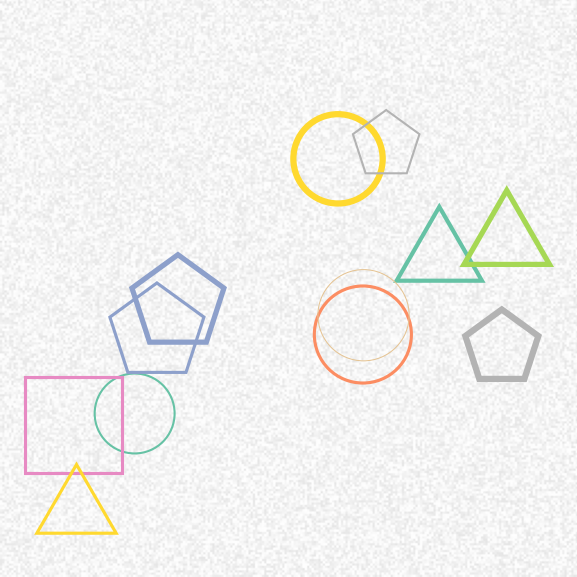[{"shape": "triangle", "thickness": 2, "radius": 0.43, "center": [0.761, 0.556]}, {"shape": "circle", "thickness": 1, "radius": 0.35, "center": [0.233, 0.283]}, {"shape": "circle", "thickness": 1.5, "radius": 0.42, "center": [0.628, 0.42]}, {"shape": "pentagon", "thickness": 1.5, "radius": 0.43, "center": [0.272, 0.424]}, {"shape": "pentagon", "thickness": 2.5, "radius": 0.42, "center": [0.308, 0.474]}, {"shape": "square", "thickness": 1.5, "radius": 0.42, "center": [0.127, 0.263]}, {"shape": "triangle", "thickness": 2.5, "radius": 0.43, "center": [0.877, 0.584]}, {"shape": "circle", "thickness": 3, "radius": 0.39, "center": [0.585, 0.724]}, {"shape": "triangle", "thickness": 1.5, "radius": 0.4, "center": [0.132, 0.115]}, {"shape": "circle", "thickness": 0.5, "radius": 0.39, "center": [0.629, 0.453]}, {"shape": "pentagon", "thickness": 3, "radius": 0.33, "center": [0.869, 0.397]}, {"shape": "pentagon", "thickness": 1, "radius": 0.3, "center": [0.669, 0.748]}]